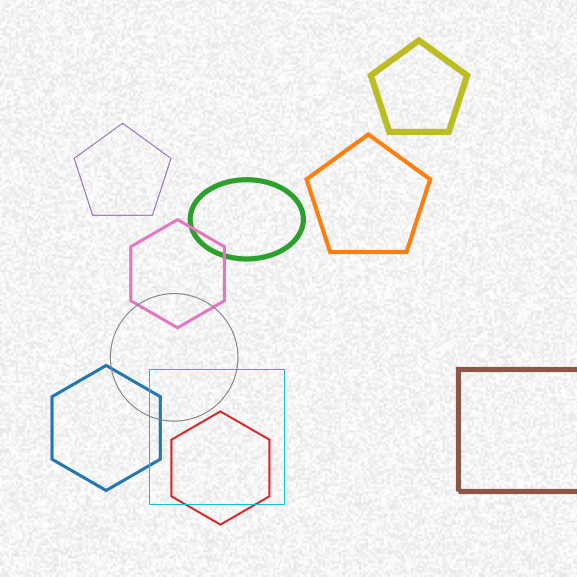[{"shape": "hexagon", "thickness": 1.5, "radius": 0.54, "center": [0.184, 0.258]}, {"shape": "pentagon", "thickness": 2, "radius": 0.56, "center": [0.638, 0.654]}, {"shape": "oval", "thickness": 2.5, "radius": 0.49, "center": [0.427, 0.619]}, {"shape": "hexagon", "thickness": 1, "radius": 0.49, "center": [0.382, 0.189]}, {"shape": "pentagon", "thickness": 0.5, "radius": 0.44, "center": [0.212, 0.698]}, {"shape": "square", "thickness": 2.5, "radius": 0.53, "center": [0.899, 0.255]}, {"shape": "hexagon", "thickness": 1.5, "radius": 0.47, "center": [0.308, 0.525]}, {"shape": "circle", "thickness": 0.5, "radius": 0.55, "center": [0.302, 0.38]}, {"shape": "pentagon", "thickness": 3, "radius": 0.44, "center": [0.726, 0.842]}, {"shape": "square", "thickness": 0.5, "radius": 0.59, "center": [0.375, 0.244]}]